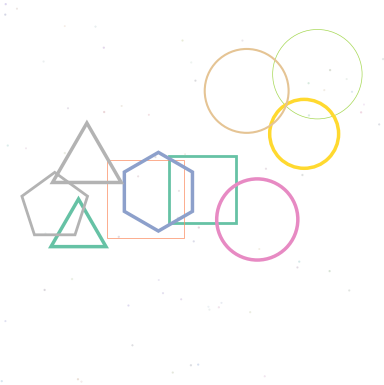[{"shape": "square", "thickness": 2, "radius": 0.43, "center": [0.526, 0.508]}, {"shape": "triangle", "thickness": 2.5, "radius": 0.41, "center": [0.204, 0.401]}, {"shape": "square", "thickness": 0.5, "radius": 0.5, "center": [0.377, 0.483]}, {"shape": "hexagon", "thickness": 2.5, "radius": 0.51, "center": [0.411, 0.502]}, {"shape": "circle", "thickness": 2.5, "radius": 0.53, "center": [0.668, 0.43]}, {"shape": "circle", "thickness": 0.5, "radius": 0.58, "center": [0.824, 0.807]}, {"shape": "circle", "thickness": 2.5, "radius": 0.45, "center": [0.79, 0.652]}, {"shape": "circle", "thickness": 1.5, "radius": 0.54, "center": [0.641, 0.764]}, {"shape": "pentagon", "thickness": 2, "radius": 0.45, "center": [0.142, 0.463]}, {"shape": "triangle", "thickness": 2.5, "radius": 0.51, "center": [0.226, 0.578]}]